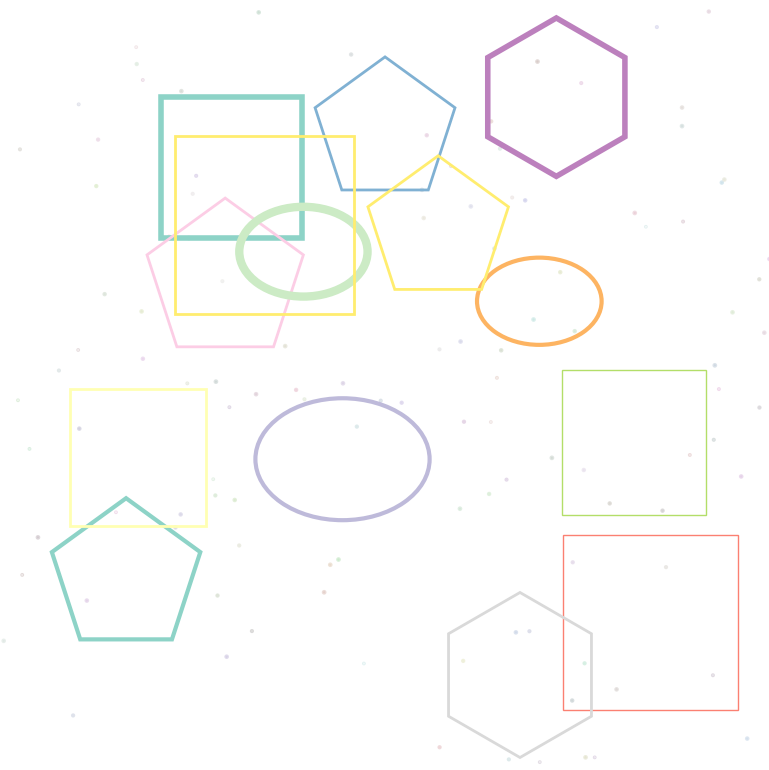[{"shape": "pentagon", "thickness": 1.5, "radius": 0.51, "center": [0.164, 0.252]}, {"shape": "square", "thickness": 2, "radius": 0.46, "center": [0.3, 0.783]}, {"shape": "square", "thickness": 1, "radius": 0.44, "center": [0.179, 0.406]}, {"shape": "oval", "thickness": 1.5, "radius": 0.57, "center": [0.445, 0.404]}, {"shape": "square", "thickness": 0.5, "radius": 0.57, "center": [0.844, 0.192]}, {"shape": "pentagon", "thickness": 1, "radius": 0.48, "center": [0.5, 0.831]}, {"shape": "oval", "thickness": 1.5, "radius": 0.4, "center": [0.7, 0.609]}, {"shape": "square", "thickness": 0.5, "radius": 0.47, "center": [0.823, 0.425]}, {"shape": "pentagon", "thickness": 1, "radius": 0.53, "center": [0.292, 0.636]}, {"shape": "hexagon", "thickness": 1, "radius": 0.54, "center": [0.675, 0.123]}, {"shape": "hexagon", "thickness": 2, "radius": 0.51, "center": [0.723, 0.874]}, {"shape": "oval", "thickness": 3, "radius": 0.42, "center": [0.394, 0.673]}, {"shape": "pentagon", "thickness": 1, "radius": 0.48, "center": [0.569, 0.702]}, {"shape": "square", "thickness": 1, "radius": 0.58, "center": [0.343, 0.708]}]